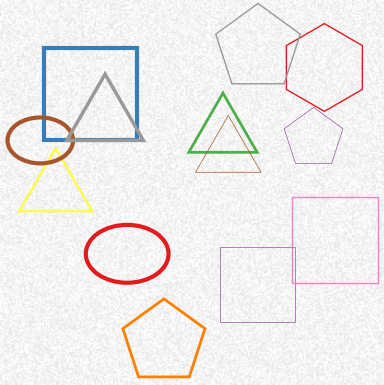[{"shape": "oval", "thickness": 3, "radius": 0.54, "center": [0.33, 0.341]}, {"shape": "hexagon", "thickness": 1, "radius": 0.57, "center": [0.843, 0.825]}, {"shape": "square", "thickness": 3, "radius": 0.6, "center": [0.235, 0.756]}, {"shape": "triangle", "thickness": 2, "radius": 0.51, "center": [0.579, 0.656]}, {"shape": "square", "thickness": 0.5, "radius": 0.49, "center": [0.668, 0.262]}, {"shape": "pentagon", "thickness": 0.5, "radius": 0.4, "center": [0.815, 0.641]}, {"shape": "pentagon", "thickness": 2, "radius": 0.56, "center": [0.426, 0.112]}, {"shape": "triangle", "thickness": 1.5, "radius": 0.55, "center": [0.145, 0.506]}, {"shape": "triangle", "thickness": 0.5, "radius": 0.49, "center": [0.593, 0.602]}, {"shape": "oval", "thickness": 3, "radius": 0.43, "center": [0.105, 0.635]}, {"shape": "square", "thickness": 1, "radius": 0.55, "center": [0.87, 0.376]}, {"shape": "triangle", "thickness": 2.5, "radius": 0.57, "center": [0.273, 0.693]}, {"shape": "pentagon", "thickness": 1, "radius": 0.58, "center": [0.67, 0.876]}]